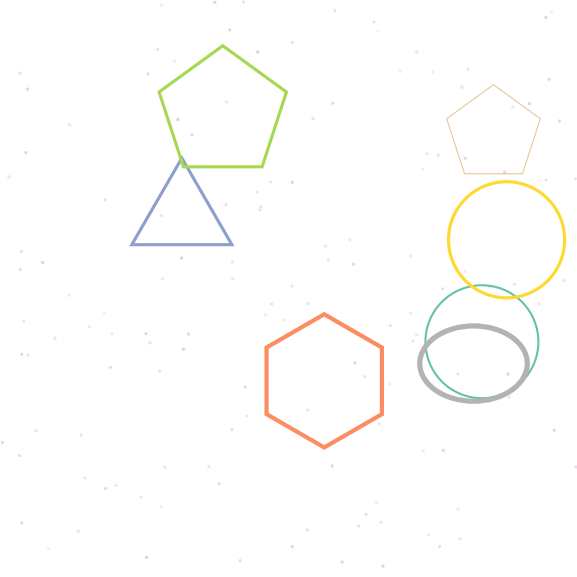[{"shape": "circle", "thickness": 1, "radius": 0.49, "center": [0.834, 0.407]}, {"shape": "hexagon", "thickness": 2, "radius": 0.58, "center": [0.561, 0.34]}, {"shape": "triangle", "thickness": 1.5, "radius": 0.5, "center": [0.315, 0.625]}, {"shape": "pentagon", "thickness": 1.5, "radius": 0.58, "center": [0.386, 0.804]}, {"shape": "circle", "thickness": 1.5, "radius": 0.5, "center": [0.877, 0.584]}, {"shape": "pentagon", "thickness": 0.5, "radius": 0.43, "center": [0.855, 0.767]}, {"shape": "oval", "thickness": 2.5, "radius": 0.47, "center": [0.82, 0.37]}]